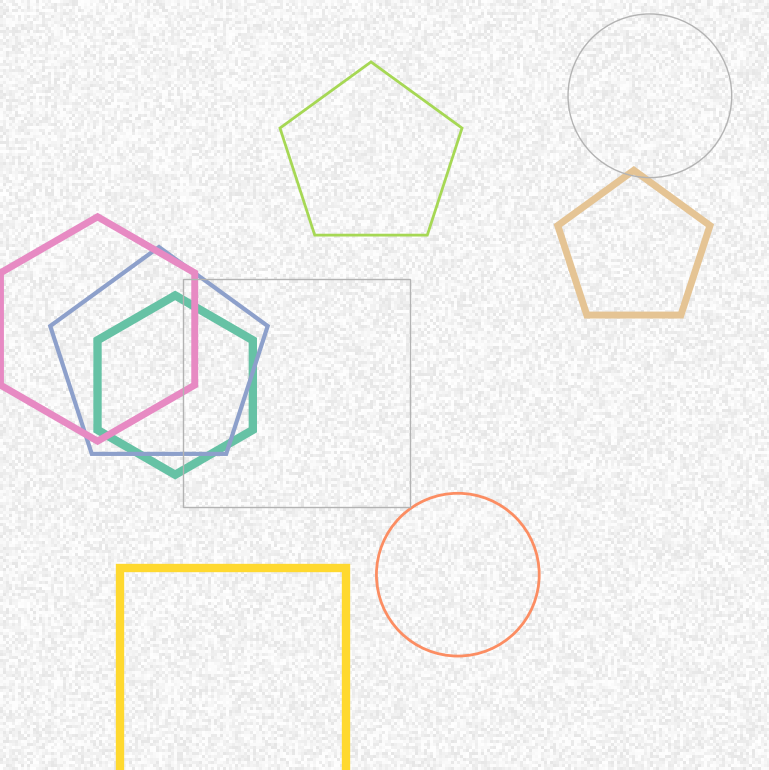[{"shape": "hexagon", "thickness": 3, "radius": 0.58, "center": [0.227, 0.5]}, {"shape": "circle", "thickness": 1, "radius": 0.53, "center": [0.595, 0.254]}, {"shape": "pentagon", "thickness": 1.5, "radius": 0.74, "center": [0.206, 0.531]}, {"shape": "hexagon", "thickness": 2.5, "radius": 0.73, "center": [0.127, 0.573]}, {"shape": "pentagon", "thickness": 1, "radius": 0.62, "center": [0.482, 0.795]}, {"shape": "square", "thickness": 3, "radius": 0.73, "center": [0.302, 0.115]}, {"shape": "pentagon", "thickness": 2.5, "radius": 0.52, "center": [0.823, 0.675]}, {"shape": "circle", "thickness": 0.5, "radius": 0.53, "center": [0.844, 0.876]}, {"shape": "square", "thickness": 0.5, "radius": 0.74, "center": [0.385, 0.49]}]